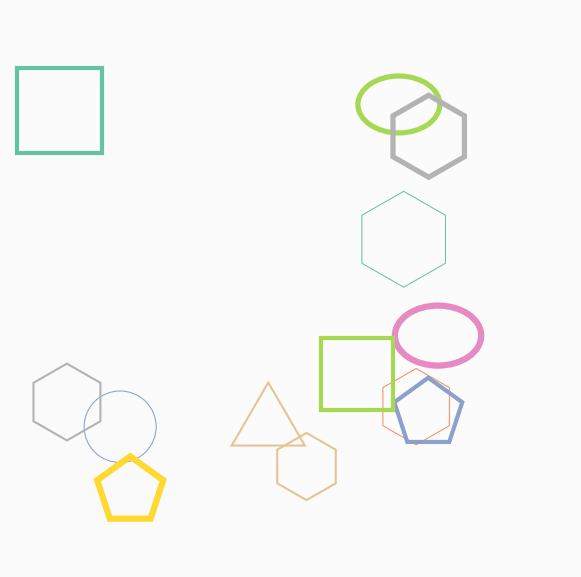[{"shape": "hexagon", "thickness": 0.5, "radius": 0.42, "center": [0.695, 0.585]}, {"shape": "square", "thickness": 2, "radius": 0.37, "center": [0.102, 0.808]}, {"shape": "hexagon", "thickness": 0.5, "radius": 0.33, "center": [0.716, 0.295]}, {"shape": "circle", "thickness": 0.5, "radius": 0.31, "center": [0.207, 0.26]}, {"shape": "pentagon", "thickness": 2, "radius": 0.31, "center": [0.737, 0.284]}, {"shape": "oval", "thickness": 3, "radius": 0.37, "center": [0.754, 0.418]}, {"shape": "square", "thickness": 2, "radius": 0.31, "center": [0.614, 0.351]}, {"shape": "oval", "thickness": 2.5, "radius": 0.35, "center": [0.686, 0.818]}, {"shape": "pentagon", "thickness": 3, "radius": 0.3, "center": [0.224, 0.149]}, {"shape": "triangle", "thickness": 1, "radius": 0.36, "center": [0.462, 0.264]}, {"shape": "hexagon", "thickness": 1, "radius": 0.29, "center": [0.527, 0.191]}, {"shape": "hexagon", "thickness": 1, "radius": 0.33, "center": [0.115, 0.303]}, {"shape": "hexagon", "thickness": 2.5, "radius": 0.35, "center": [0.738, 0.763]}]